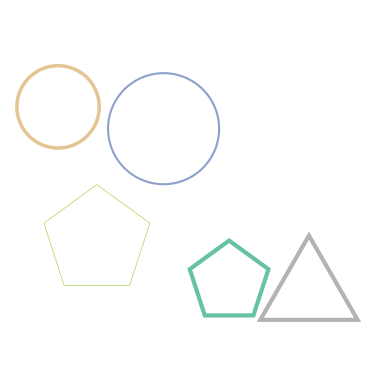[{"shape": "pentagon", "thickness": 3, "radius": 0.54, "center": [0.595, 0.268]}, {"shape": "circle", "thickness": 1.5, "radius": 0.72, "center": [0.425, 0.666]}, {"shape": "pentagon", "thickness": 0.5, "radius": 0.72, "center": [0.252, 0.376]}, {"shape": "circle", "thickness": 2.5, "radius": 0.53, "center": [0.151, 0.722]}, {"shape": "triangle", "thickness": 3, "radius": 0.73, "center": [0.802, 0.242]}]